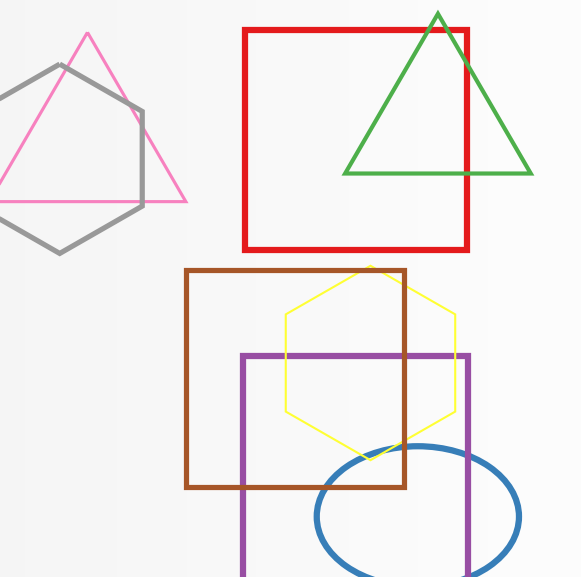[{"shape": "square", "thickness": 3, "radius": 0.95, "center": [0.612, 0.757]}, {"shape": "oval", "thickness": 3, "radius": 0.87, "center": [0.719, 0.105]}, {"shape": "triangle", "thickness": 2, "radius": 0.92, "center": [0.753, 0.791]}, {"shape": "square", "thickness": 3, "radius": 0.97, "center": [0.611, 0.189]}, {"shape": "hexagon", "thickness": 1, "radius": 0.84, "center": [0.637, 0.371]}, {"shape": "square", "thickness": 2.5, "radius": 0.94, "center": [0.508, 0.343]}, {"shape": "triangle", "thickness": 1.5, "radius": 0.98, "center": [0.15, 0.748]}, {"shape": "hexagon", "thickness": 2.5, "radius": 0.82, "center": [0.103, 0.724]}]